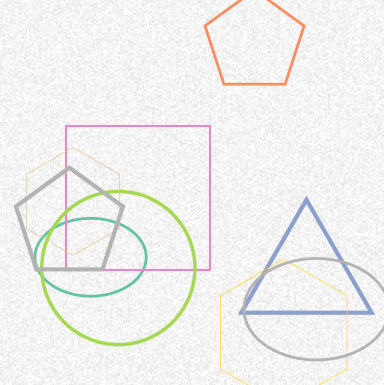[{"shape": "oval", "thickness": 2, "radius": 0.72, "center": [0.235, 0.332]}, {"shape": "pentagon", "thickness": 2, "radius": 0.68, "center": [0.661, 0.891]}, {"shape": "triangle", "thickness": 3, "radius": 0.98, "center": [0.796, 0.286]}, {"shape": "square", "thickness": 1.5, "radius": 0.93, "center": [0.358, 0.486]}, {"shape": "circle", "thickness": 2.5, "radius": 0.99, "center": [0.307, 0.304]}, {"shape": "hexagon", "thickness": 0.5, "radius": 0.95, "center": [0.737, 0.137]}, {"shape": "hexagon", "thickness": 0.5, "radius": 0.7, "center": [0.189, 0.477]}, {"shape": "pentagon", "thickness": 3, "radius": 0.73, "center": [0.18, 0.418]}, {"shape": "oval", "thickness": 2, "radius": 0.94, "center": [0.822, 0.197]}]